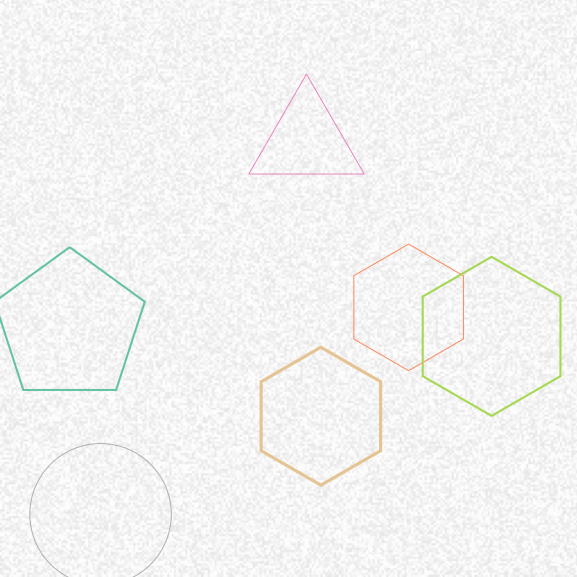[{"shape": "pentagon", "thickness": 1, "radius": 0.68, "center": [0.121, 0.434]}, {"shape": "hexagon", "thickness": 0.5, "radius": 0.55, "center": [0.708, 0.467]}, {"shape": "triangle", "thickness": 0.5, "radius": 0.58, "center": [0.531, 0.755]}, {"shape": "hexagon", "thickness": 1, "radius": 0.69, "center": [0.851, 0.417]}, {"shape": "hexagon", "thickness": 1.5, "radius": 0.6, "center": [0.556, 0.278]}, {"shape": "circle", "thickness": 0.5, "radius": 0.61, "center": [0.174, 0.109]}]